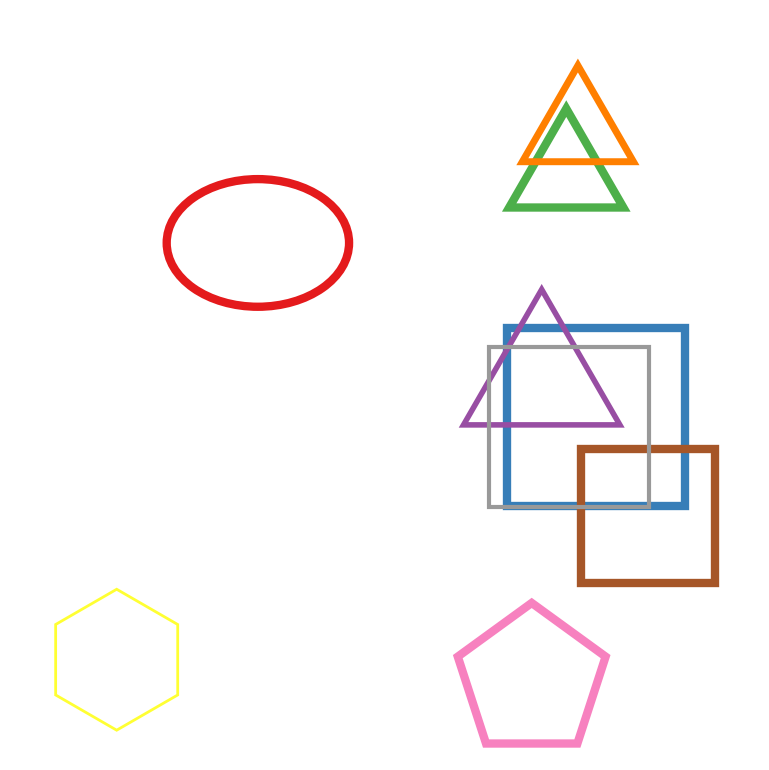[{"shape": "oval", "thickness": 3, "radius": 0.59, "center": [0.335, 0.684]}, {"shape": "square", "thickness": 3, "radius": 0.58, "center": [0.774, 0.459]}, {"shape": "triangle", "thickness": 3, "radius": 0.43, "center": [0.735, 0.773]}, {"shape": "triangle", "thickness": 2, "radius": 0.59, "center": [0.704, 0.507]}, {"shape": "triangle", "thickness": 2.5, "radius": 0.42, "center": [0.751, 0.832]}, {"shape": "hexagon", "thickness": 1, "radius": 0.46, "center": [0.152, 0.143]}, {"shape": "square", "thickness": 3, "radius": 0.44, "center": [0.842, 0.33]}, {"shape": "pentagon", "thickness": 3, "radius": 0.5, "center": [0.691, 0.116]}, {"shape": "square", "thickness": 1.5, "radius": 0.52, "center": [0.739, 0.445]}]